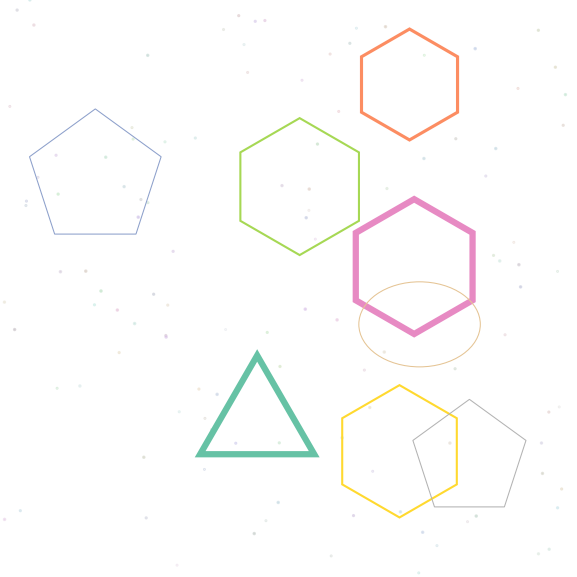[{"shape": "triangle", "thickness": 3, "radius": 0.57, "center": [0.445, 0.27]}, {"shape": "hexagon", "thickness": 1.5, "radius": 0.48, "center": [0.709, 0.853]}, {"shape": "pentagon", "thickness": 0.5, "radius": 0.6, "center": [0.165, 0.691]}, {"shape": "hexagon", "thickness": 3, "radius": 0.58, "center": [0.717, 0.538]}, {"shape": "hexagon", "thickness": 1, "radius": 0.59, "center": [0.519, 0.676]}, {"shape": "hexagon", "thickness": 1, "radius": 0.57, "center": [0.692, 0.218]}, {"shape": "oval", "thickness": 0.5, "radius": 0.53, "center": [0.727, 0.438]}, {"shape": "pentagon", "thickness": 0.5, "radius": 0.51, "center": [0.813, 0.205]}]